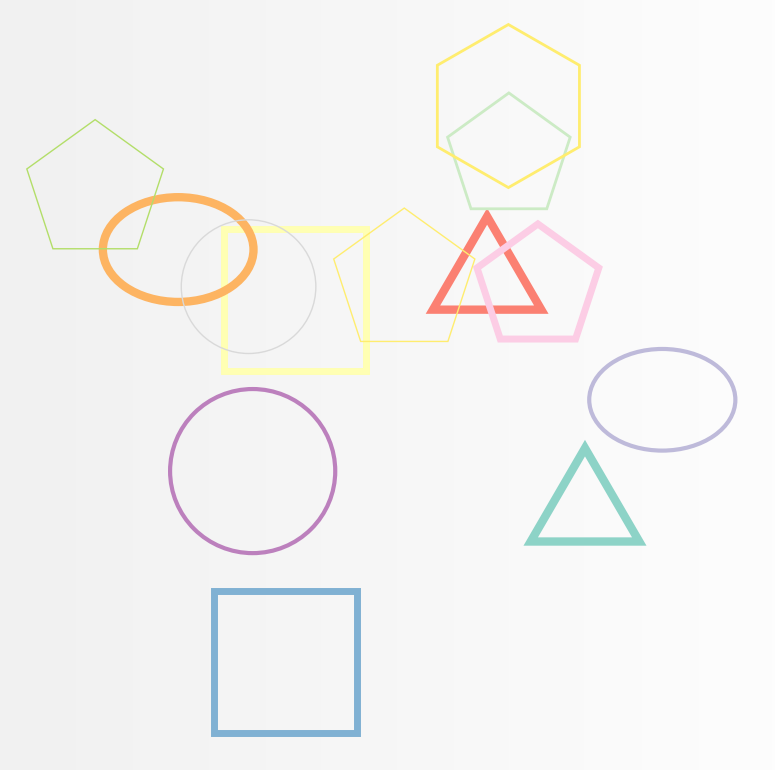[{"shape": "triangle", "thickness": 3, "radius": 0.4, "center": [0.755, 0.337]}, {"shape": "square", "thickness": 2.5, "radius": 0.46, "center": [0.38, 0.61]}, {"shape": "oval", "thickness": 1.5, "radius": 0.47, "center": [0.855, 0.481]}, {"shape": "triangle", "thickness": 3, "radius": 0.4, "center": [0.629, 0.638]}, {"shape": "square", "thickness": 2.5, "radius": 0.46, "center": [0.369, 0.14]}, {"shape": "oval", "thickness": 3, "radius": 0.49, "center": [0.23, 0.676]}, {"shape": "pentagon", "thickness": 0.5, "radius": 0.46, "center": [0.123, 0.752]}, {"shape": "pentagon", "thickness": 2.5, "radius": 0.41, "center": [0.694, 0.627]}, {"shape": "circle", "thickness": 0.5, "radius": 0.43, "center": [0.321, 0.628]}, {"shape": "circle", "thickness": 1.5, "radius": 0.53, "center": [0.326, 0.388]}, {"shape": "pentagon", "thickness": 1, "radius": 0.42, "center": [0.657, 0.796]}, {"shape": "pentagon", "thickness": 0.5, "radius": 0.48, "center": [0.522, 0.634]}, {"shape": "hexagon", "thickness": 1, "radius": 0.53, "center": [0.656, 0.862]}]